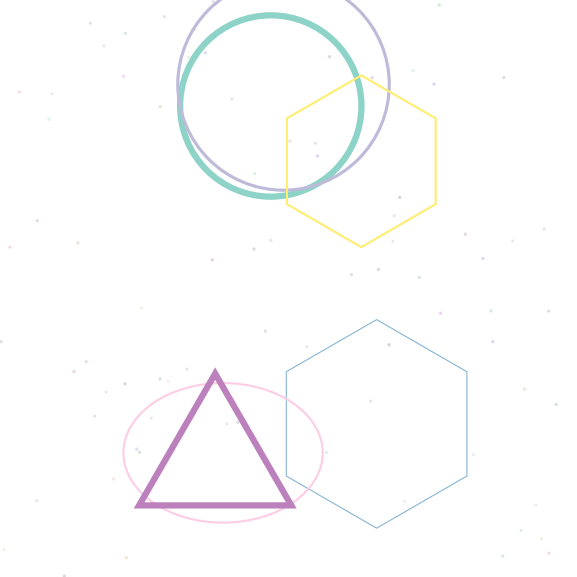[{"shape": "circle", "thickness": 3, "radius": 0.78, "center": [0.469, 0.816]}, {"shape": "circle", "thickness": 1.5, "radius": 0.92, "center": [0.491, 0.853]}, {"shape": "hexagon", "thickness": 0.5, "radius": 0.9, "center": [0.652, 0.265]}, {"shape": "oval", "thickness": 1, "radius": 0.86, "center": [0.386, 0.215]}, {"shape": "triangle", "thickness": 3, "radius": 0.76, "center": [0.373, 0.2]}, {"shape": "hexagon", "thickness": 1, "radius": 0.74, "center": [0.626, 0.72]}]